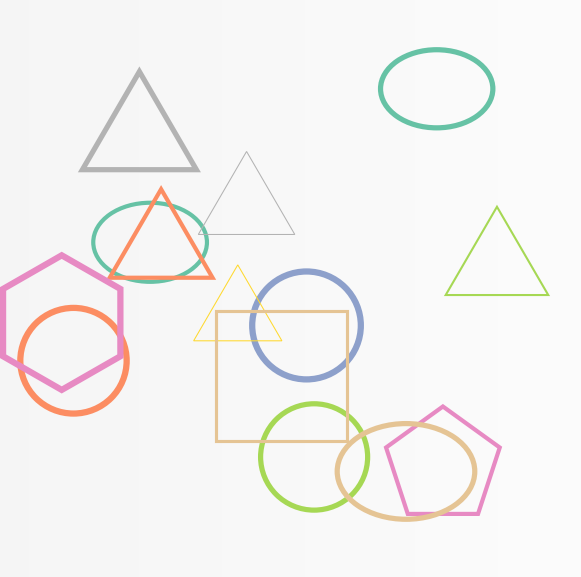[{"shape": "oval", "thickness": 2, "radius": 0.49, "center": [0.258, 0.58]}, {"shape": "oval", "thickness": 2.5, "radius": 0.48, "center": [0.751, 0.845]}, {"shape": "circle", "thickness": 3, "radius": 0.46, "center": [0.126, 0.374]}, {"shape": "triangle", "thickness": 2, "radius": 0.51, "center": [0.277, 0.569]}, {"shape": "circle", "thickness": 3, "radius": 0.47, "center": [0.527, 0.436]}, {"shape": "hexagon", "thickness": 3, "radius": 0.58, "center": [0.106, 0.441]}, {"shape": "pentagon", "thickness": 2, "radius": 0.51, "center": [0.762, 0.192]}, {"shape": "circle", "thickness": 2.5, "radius": 0.46, "center": [0.54, 0.208]}, {"shape": "triangle", "thickness": 1, "radius": 0.51, "center": [0.855, 0.539]}, {"shape": "triangle", "thickness": 0.5, "radius": 0.44, "center": [0.409, 0.453]}, {"shape": "square", "thickness": 1.5, "radius": 0.56, "center": [0.484, 0.349]}, {"shape": "oval", "thickness": 2.5, "radius": 0.59, "center": [0.698, 0.183]}, {"shape": "triangle", "thickness": 2.5, "radius": 0.57, "center": [0.24, 0.762]}, {"shape": "triangle", "thickness": 0.5, "radius": 0.48, "center": [0.424, 0.641]}]